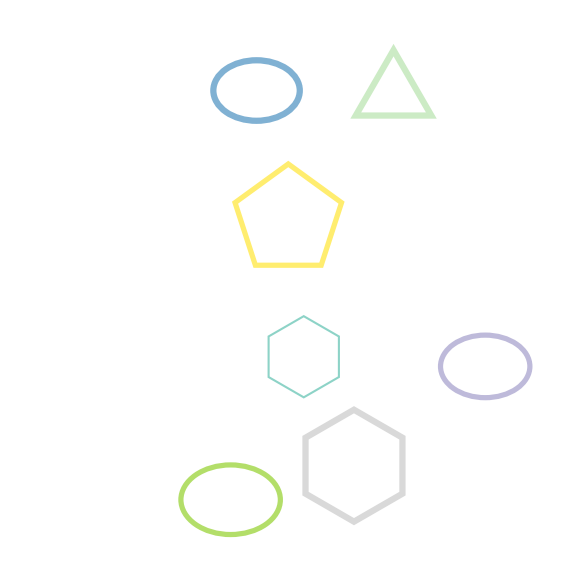[{"shape": "hexagon", "thickness": 1, "radius": 0.35, "center": [0.526, 0.381]}, {"shape": "oval", "thickness": 2.5, "radius": 0.39, "center": [0.84, 0.365]}, {"shape": "oval", "thickness": 3, "radius": 0.37, "center": [0.444, 0.842]}, {"shape": "oval", "thickness": 2.5, "radius": 0.43, "center": [0.399, 0.134]}, {"shape": "hexagon", "thickness": 3, "radius": 0.48, "center": [0.613, 0.193]}, {"shape": "triangle", "thickness": 3, "radius": 0.38, "center": [0.681, 0.837]}, {"shape": "pentagon", "thickness": 2.5, "radius": 0.48, "center": [0.499, 0.618]}]